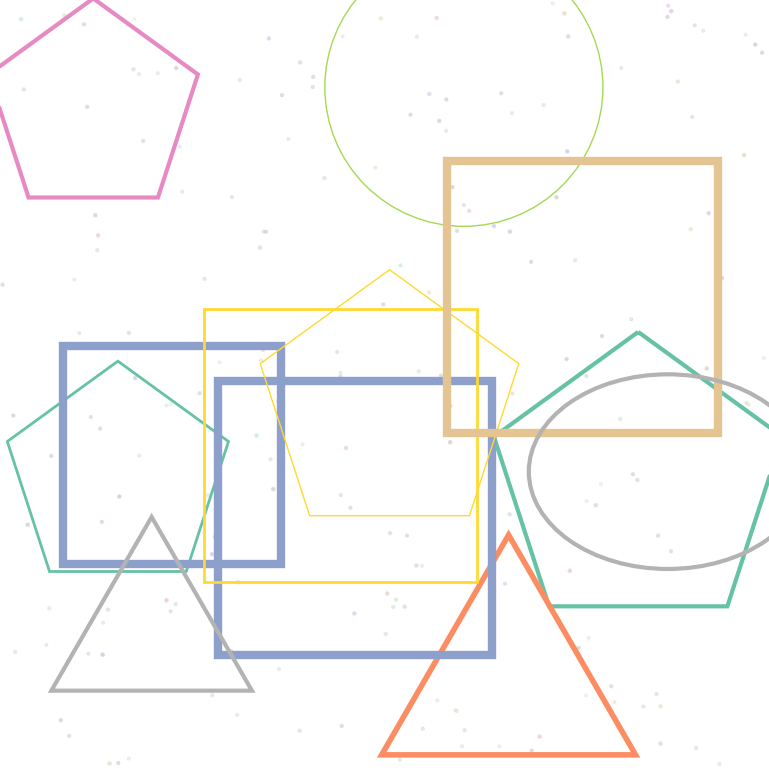[{"shape": "pentagon", "thickness": 1.5, "radius": 0.98, "center": [0.829, 0.372]}, {"shape": "pentagon", "thickness": 1, "radius": 0.76, "center": [0.153, 0.38]}, {"shape": "triangle", "thickness": 2, "radius": 0.95, "center": [0.661, 0.115]}, {"shape": "square", "thickness": 3, "radius": 0.71, "center": [0.223, 0.409]}, {"shape": "square", "thickness": 3, "radius": 0.89, "center": [0.461, 0.327]}, {"shape": "pentagon", "thickness": 1.5, "radius": 0.71, "center": [0.121, 0.859]}, {"shape": "circle", "thickness": 0.5, "radius": 0.9, "center": [0.602, 0.887]}, {"shape": "square", "thickness": 1, "radius": 0.89, "center": [0.442, 0.422]}, {"shape": "pentagon", "thickness": 0.5, "radius": 0.88, "center": [0.506, 0.473]}, {"shape": "square", "thickness": 3, "radius": 0.88, "center": [0.757, 0.614]}, {"shape": "triangle", "thickness": 1.5, "radius": 0.75, "center": [0.197, 0.178]}, {"shape": "oval", "thickness": 1.5, "radius": 0.9, "center": [0.867, 0.387]}]